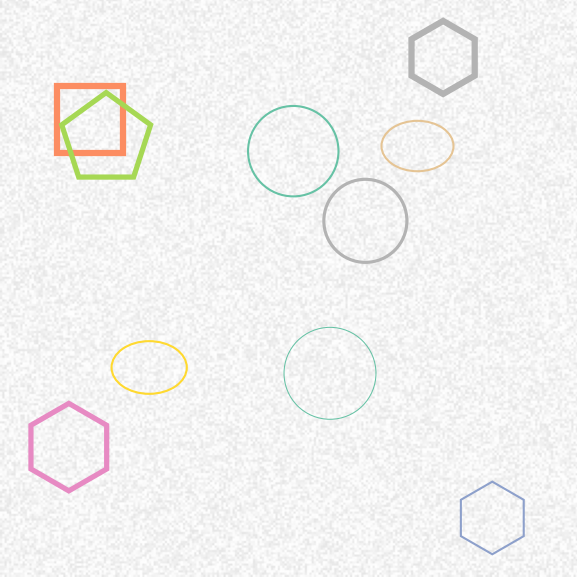[{"shape": "circle", "thickness": 0.5, "radius": 0.4, "center": [0.571, 0.353]}, {"shape": "circle", "thickness": 1, "radius": 0.39, "center": [0.508, 0.737]}, {"shape": "square", "thickness": 3, "radius": 0.29, "center": [0.156, 0.792]}, {"shape": "hexagon", "thickness": 1, "radius": 0.31, "center": [0.852, 0.102]}, {"shape": "hexagon", "thickness": 2.5, "radius": 0.38, "center": [0.119, 0.225]}, {"shape": "pentagon", "thickness": 2.5, "radius": 0.4, "center": [0.184, 0.758]}, {"shape": "oval", "thickness": 1, "radius": 0.33, "center": [0.258, 0.363]}, {"shape": "oval", "thickness": 1, "radius": 0.31, "center": [0.723, 0.746]}, {"shape": "circle", "thickness": 1.5, "radius": 0.36, "center": [0.633, 0.617]}, {"shape": "hexagon", "thickness": 3, "radius": 0.32, "center": [0.767, 0.9]}]